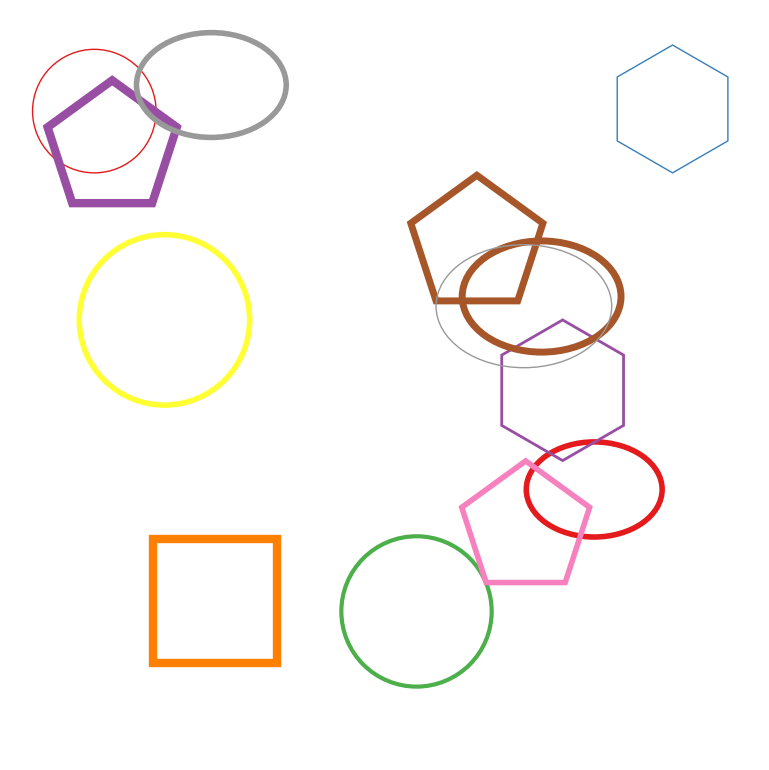[{"shape": "circle", "thickness": 0.5, "radius": 0.4, "center": [0.122, 0.856]}, {"shape": "oval", "thickness": 2, "radius": 0.44, "center": [0.772, 0.364]}, {"shape": "hexagon", "thickness": 0.5, "radius": 0.41, "center": [0.873, 0.859]}, {"shape": "circle", "thickness": 1.5, "radius": 0.49, "center": [0.541, 0.206]}, {"shape": "pentagon", "thickness": 3, "radius": 0.44, "center": [0.146, 0.807]}, {"shape": "hexagon", "thickness": 1, "radius": 0.46, "center": [0.731, 0.493]}, {"shape": "square", "thickness": 3, "radius": 0.4, "center": [0.28, 0.219]}, {"shape": "circle", "thickness": 2, "radius": 0.55, "center": [0.214, 0.585]}, {"shape": "oval", "thickness": 2.5, "radius": 0.52, "center": [0.703, 0.615]}, {"shape": "pentagon", "thickness": 2.5, "radius": 0.45, "center": [0.619, 0.682]}, {"shape": "pentagon", "thickness": 2, "radius": 0.44, "center": [0.683, 0.314]}, {"shape": "oval", "thickness": 0.5, "radius": 0.57, "center": [0.68, 0.602]}, {"shape": "oval", "thickness": 2, "radius": 0.49, "center": [0.274, 0.89]}]